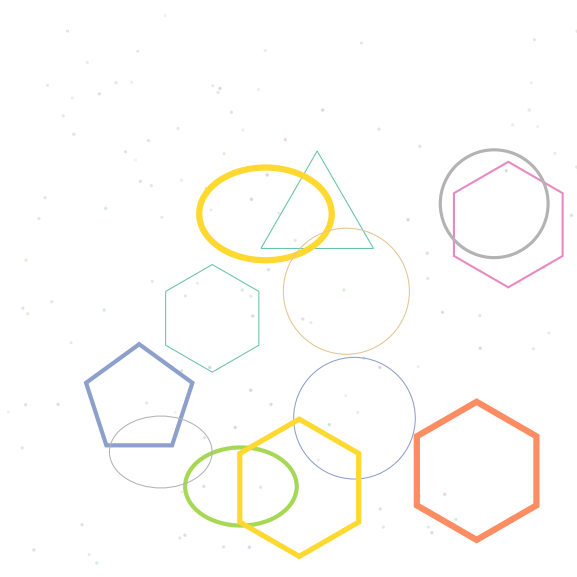[{"shape": "hexagon", "thickness": 0.5, "radius": 0.47, "center": [0.368, 0.448]}, {"shape": "triangle", "thickness": 0.5, "radius": 0.56, "center": [0.549, 0.625]}, {"shape": "hexagon", "thickness": 3, "radius": 0.6, "center": [0.825, 0.184]}, {"shape": "pentagon", "thickness": 2, "radius": 0.48, "center": [0.241, 0.306]}, {"shape": "circle", "thickness": 0.5, "radius": 0.53, "center": [0.614, 0.275]}, {"shape": "hexagon", "thickness": 1, "radius": 0.54, "center": [0.88, 0.61]}, {"shape": "oval", "thickness": 2, "radius": 0.48, "center": [0.417, 0.157]}, {"shape": "hexagon", "thickness": 2.5, "radius": 0.59, "center": [0.518, 0.155]}, {"shape": "oval", "thickness": 3, "radius": 0.57, "center": [0.46, 0.629]}, {"shape": "circle", "thickness": 0.5, "radius": 0.55, "center": [0.6, 0.495]}, {"shape": "circle", "thickness": 1.5, "radius": 0.47, "center": [0.856, 0.646]}, {"shape": "oval", "thickness": 0.5, "radius": 0.44, "center": [0.278, 0.216]}]